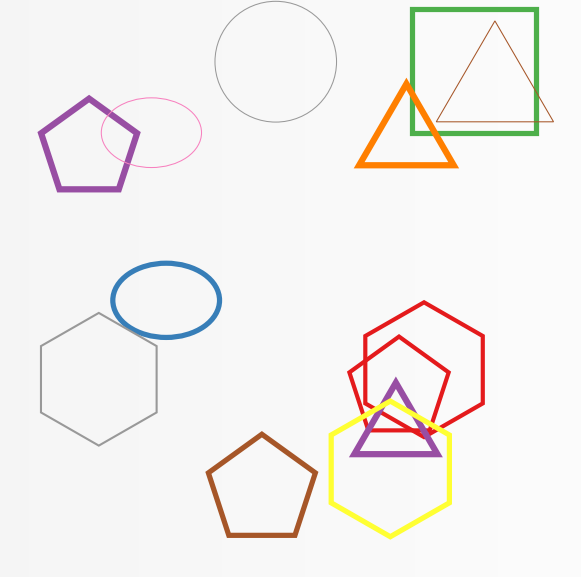[{"shape": "hexagon", "thickness": 2, "radius": 0.58, "center": [0.73, 0.359]}, {"shape": "pentagon", "thickness": 2, "radius": 0.45, "center": [0.687, 0.327]}, {"shape": "oval", "thickness": 2.5, "radius": 0.46, "center": [0.286, 0.479]}, {"shape": "square", "thickness": 2.5, "radius": 0.54, "center": [0.815, 0.876]}, {"shape": "pentagon", "thickness": 3, "radius": 0.43, "center": [0.153, 0.742]}, {"shape": "triangle", "thickness": 3, "radius": 0.41, "center": [0.681, 0.254]}, {"shape": "triangle", "thickness": 3, "radius": 0.47, "center": [0.699, 0.76]}, {"shape": "hexagon", "thickness": 2.5, "radius": 0.59, "center": [0.671, 0.187]}, {"shape": "triangle", "thickness": 0.5, "radius": 0.58, "center": [0.851, 0.846]}, {"shape": "pentagon", "thickness": 2.5, "radius": 0.48, "center": [0.451, 0.15]}, {"shape": "oval", "thickness": 0.5, "radius": 0.43, "center": [0.26, 0.769]}, {"shape": "circle", "thickness": 0.5, "radius": 0.52, "center": [0.474, 0.892]}, {"shape": "hexagon", "thickness": 1, "radius": 0.57, "center": [0.17, 0.342]}]